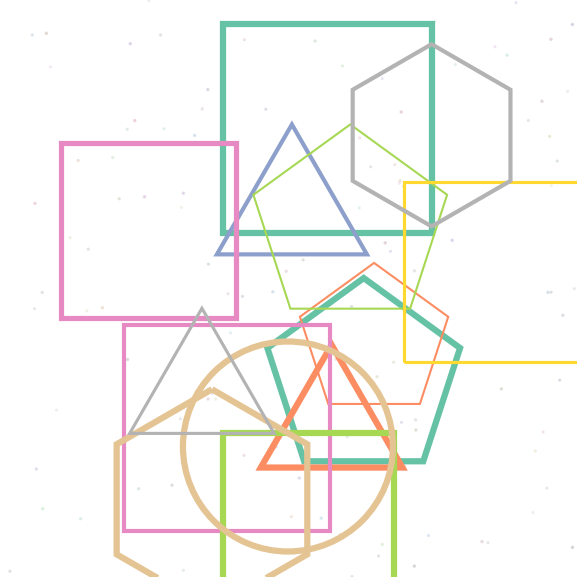[{"shape": "pentagon", "thickness": 3, "radius": 0.88, "center": [0.63, 0.342]}, {"shape": "square", "thickness": 3, "radius": 0.91, "center": [0.567, 0.777]}, {"shape": "pentagon", "thickness": 1, "radius": 0.67, "center": [0.648, 0.409]}, {"shape": "triangle", "thickness": 3, "radius": 0.71, "center": [0.574, 0.26]}, {"shape": "triangle", "thickness": 2, "radius": 0.75, "center": [0.505, 0.634]}, {"shape": "square", "thickness": 2, "radius": 0.89, "center": [0.393, 0.258]}, {"shape": "square", "thickness": 2.5, "radius": 0.76, "center": [0.257, 0.6]}, {"shape": "pentagon", "thickness": 1, "radius": 0.88, "center": [0.606, 0.607]}, {"shape": "square", "thickness": 3, "radius": 0.74, "center": [0.534, 0.102]}, {"shape": "square", "thickness": 1.5, "radius": 0.78, "center": [0.855, 0.528]}, {"shape": "circle", "thickness": 3, "radius": 0.91, "center": [0.499, 0.226]}, {"shape": "hexagon", "thickness": 3, "radius": 0.95, "center": [0.367, 0.135]}, {"shape": "triangle", "thickness": 1.5, "radius": 0.72, "center": [0.35, 0.321]}, {"shape": "hexagon", "thickness": 2, "radius": 0.79, "center": [0.747, 0.765]}]